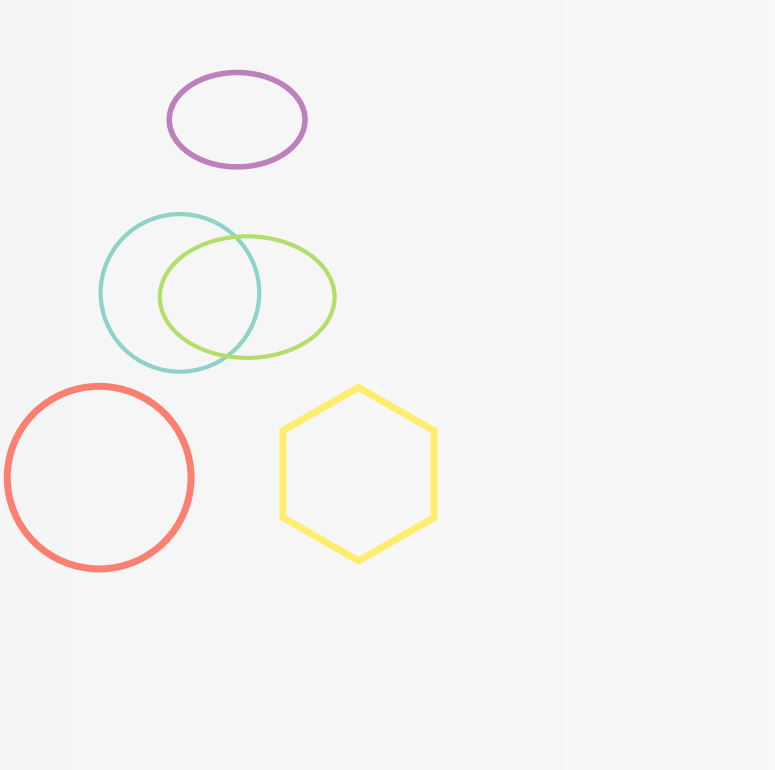[{"shape": "circle", "thickness": 1.5, "radius": 0.51, "center": [0.232, 0.62]}, {"shape": "circle", "thickness": 2.5, "radius": 0.59, "center": [0.128, 0.38]}, {"shape": "oval", "thickness": 1.5, "radius": 0.56, "center": [0.319, 0.614]}, {"shape": "oval", "thickness": 2, "radius": 0.44, "center": [0.306, 0.845]}, {"shape": "hexagon", "thickness": 2.5, "radius": 0.56, "center": [0.463, 0.384]}]